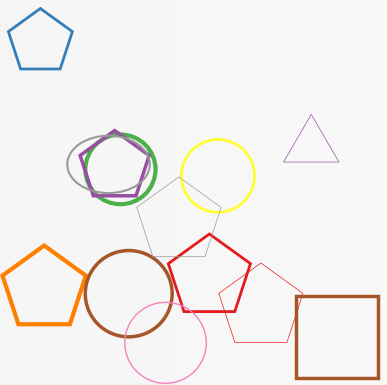[{"shape": "pentagon", "thickness": 2, "radius": 0.56, "center": [0.54, 0.281]}, {"shape": "pentagon", "thickness": 0.5, "radius": 0.57, "center": [0.673, 0.203]}, {"shape": "pentagon", "thickness": 2, "radius": 0.43, "center": [0.104, 0.891]}, {"shape": "circle", "thickness": 3, "radius": 0.45, "center": [0.311, 0.56]}, {"shape": "triangle", "thickness": 0.5, "radius": 0.41, "center": [0.803, 0.62]}, {"shape": "pentagon", "thickness": 2.5, "radius": 0.47, "center": [0.296, 0.567]}, {"shape": "pentagon", "thickness": 3, "radius": 0.57, "center": [0.114, 0.249]}, {"shape": "circle", "thickness": 2, "radius": 0.47, "center": [0.562, 0.543]}, {"shape": "square", "thickness": 2.5, "radius": 0.53, "center": [0.869, 0.124]}, {"shape": "circle", "thickness": 2.5, "radius": 0.56, "center": [0.332, 0.237]}, {"shape": "circle", "thickness": 1, "radius": 0.53, "center": [0.427, 0.11]}, {"shape": "oval", "thickness": 1.5, "radius": 0.53, "center": [0.28, 0.573]}, {"shape": "pentagon", "thickness": 0.5, "radius": 0.57, "center": [0.462, 0.426]}]